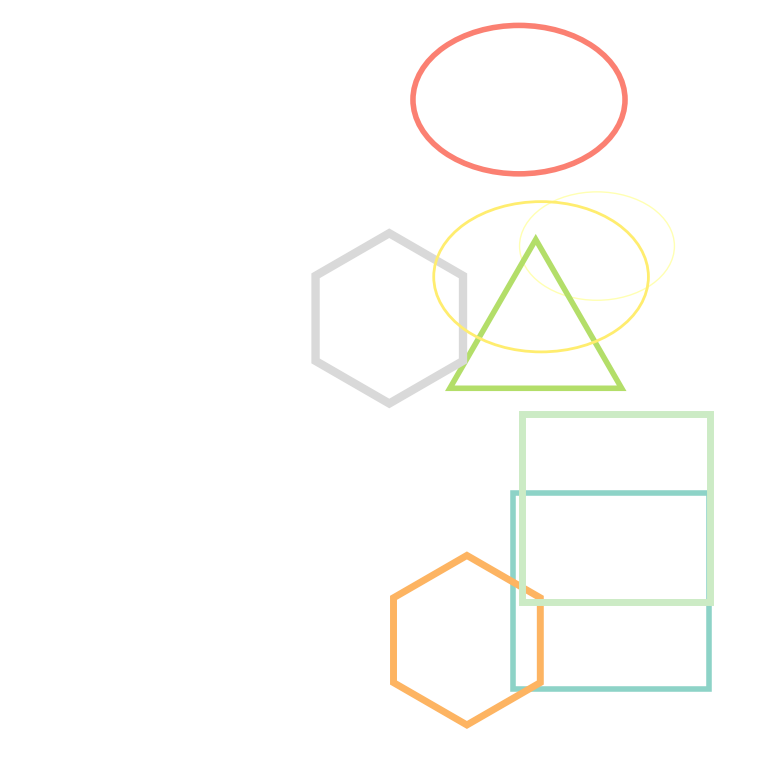[{"shape": "square", "thickness": 2, "radius": 0.64, "center": [0.794, 0.232]}, {"shape": "oval", "thickness": 0.5, "radius": 0.5, "center": [0.775, 0.68]}, {"shape": "oval", "thickness": 2, "radius": 0.69, "center": [0.674, 0.871]}, {"shape": "hexagon", "thickness": 2.5, "radius": 0.55, "center": [0.606, 0.169]}, {"shape": "triangle", "thickness": 2, "radius": 0.64, "center": [0.696, 0.56]}, {"shape": "hexagon", "thickness": 3, "radius": 0.55, "center": [0.506, 0.587]}, {"shape": "square", "thickness": 2.5, "radius": 0.61, "center": [0.8, 0.34]}, {"shape": "oval", "thickness": 1, "radius": 0.7, "center": [0.703, 0.641]}]